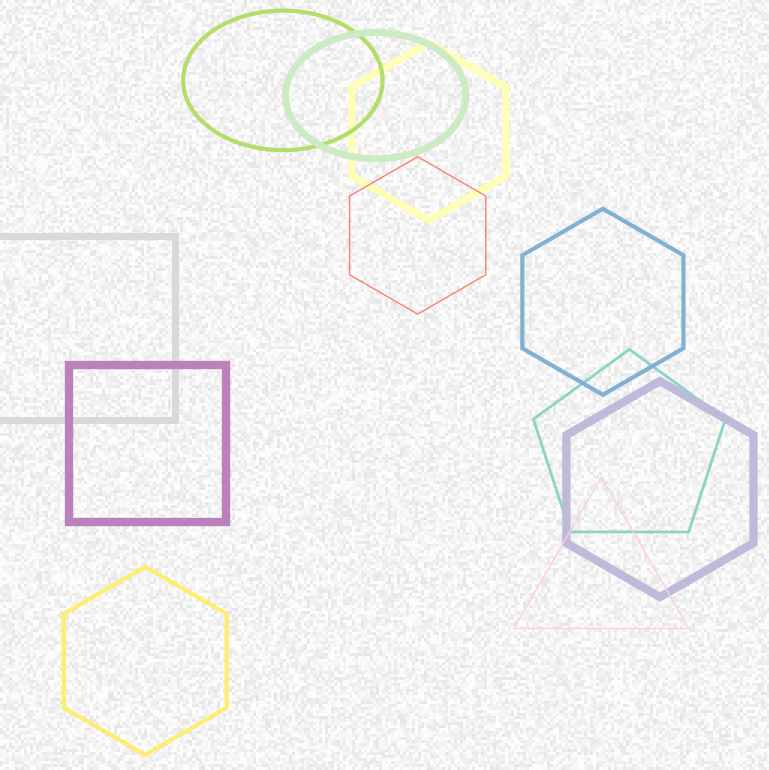[{"shape": "pentagon", "thickness": 1, "radius": 0.66, "center": [0.817, 0.415]}, {"shape": "hexagon", "thickness": 2.5, "radius": 0.58, "center": [0.557, 0.829]}, {"shape": "hexagon", "thickness": 3, "radius": 0.7, "center": [0.857, 0.365]}, {"shape": "hexagon", "thickness": 0.5, "radius": 0.51, "center": [0.542, 0.694]}, {"shape": "hexagon", "thickness": 1.5, "radius": 0.6, "center": [0.783, 0.608]}, {"shape": "oval", "thickness": 1.5, "radius": 0.65, "center": [0.367, 0.896]}, {"shape": "triangle", "thickness": 0.5, "radius": 0.66, "center": [0.781, 0.249]}, {"shape": "square", "thickness": 2.5, "radius": 0.6, "center": [0.107, 0.574]}, {"shape": "square", "thickness": 3, "radius": 0.51, "center": [0.191, 0.424]}, {"shape": "oval", "thickness": 2.5, "radius": 0.59, "center": [0.488, 0.876]}, {"shape": "hexagon", "thickness": 1.5, "radius": 0.61, "center": [0.189, 0.142]}]